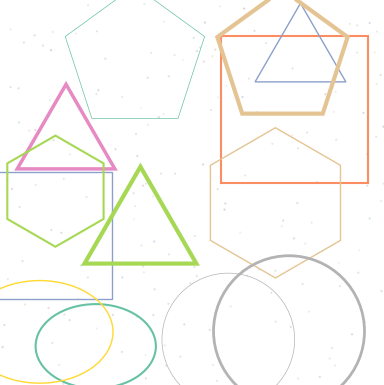[{"shape": "oval", "thickness": 1.5, "radius": 0.78, "center": [0.249, 0.101]}, {"shape": "pentagon", "thickness": 0.5, "radius": 0.95, "center": [0.35, 0.846]}, {"shape": "square", "thickness": 1.5, "radius": 0.95, "center": [0.765, 0.715]}, {"shape": "square", "thickness": 1, "radius": 0.83, "center": [0.125, 0.388]}, {"shape": "triangle", "thickness": 1, "radius": 0.68, "center": [0.78, 0.855]}, {"shape": "triangle", "thickness": 2.5, "radius": 0.73, "center": [0.172, 0.635]}, {"shape": "hexagon", "thickness": 1.5, "radius": 0.72, "center": [0.144, 0.503]}, {"shape": "triangle", "thickness": 3, "radius": 0.84, "center": [0.365, 0.399]}, {"shape": "oval", "thickness": 1, "radius": 0.95, "center": [0.103, 0.138]}, {"shape": "pentagon", "thickness": 3, "radius": 0.89, "center": [0.734, 0.849]}, {"shape": "hexagon", "thickness": 1, "radius": 0.98, "center": [0.715, 0.473]}, {"shape": "circle", "thickness": 0.5, "radius": 0.86, "center": [0.593, 0.118]}, {"shape": "circle", "thickness": 2, "radius": 0.98, "center": [0.751, 0.14]}]